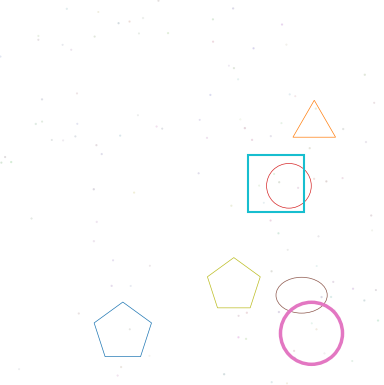[{"shape": "pentagon", "thickness": 0.5, "radius": 0.39, "center": [0.319, 0.137]}, {"shape": "triangle", "thickness": 0.5, "radius": 0.32, "center": [0.816, 0.676]}, {"shape": "circle", "thickness": 0.5, "radius": 0.29, "center": [0.75, 0.517]}, {"shape": "oval", "thickness": 0.5, "radius": 0.33, "center": [0.783, 0.233]}, {"shape": "circle", "thickness": 2.5, "radius": 0.4, "center": [0.809, 0.134]}, {"shape": "pentagon", "thickness": 0.5, "radius": 0.36, "center": [0.607, 0.259]}, {"shape": "square", "thickness": 1.5, "radius": 0.37, "center": [0.717, 0.524]}]